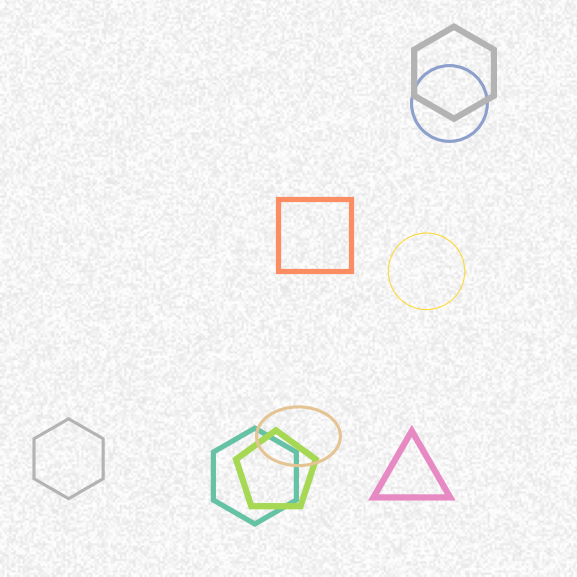[{"shape": "hexagon", "thickness": 2.5, "radius": 0.41, "center": [0.441, 0.175]}, {"shape": "square", "thickness": 2.5, "radius": 0.31, "center": [0.545, 0.592]}, {"shape": "circle", "thickness": 1.5, "radius": 0.33, "center": [0.778, 0.82]}, {"shape": "triangle", "thickness": 3, "radius": 0.38, "center": [0.713, 0.176]}, {"shape": "pentagon", "thickness": 3, "radius": 0.36, "center": [0.478, 0.181]}, {"shape": "circle", "thickness": 0.5, "radius": 0.33, "center": [0.739, 0.529]}, {"shape": "oval", "thickness": 1.5, "radius": 0.36, "center": [0.517, 0.244]}, {"shape": "hexagon", "thickness": 1.5, "radius": 0.35, "center": [0.119, 0.205]}, {"shape": "hexagon", "thickness": 3, "radius": 0.4, "center": [0.786, 0.873]}]